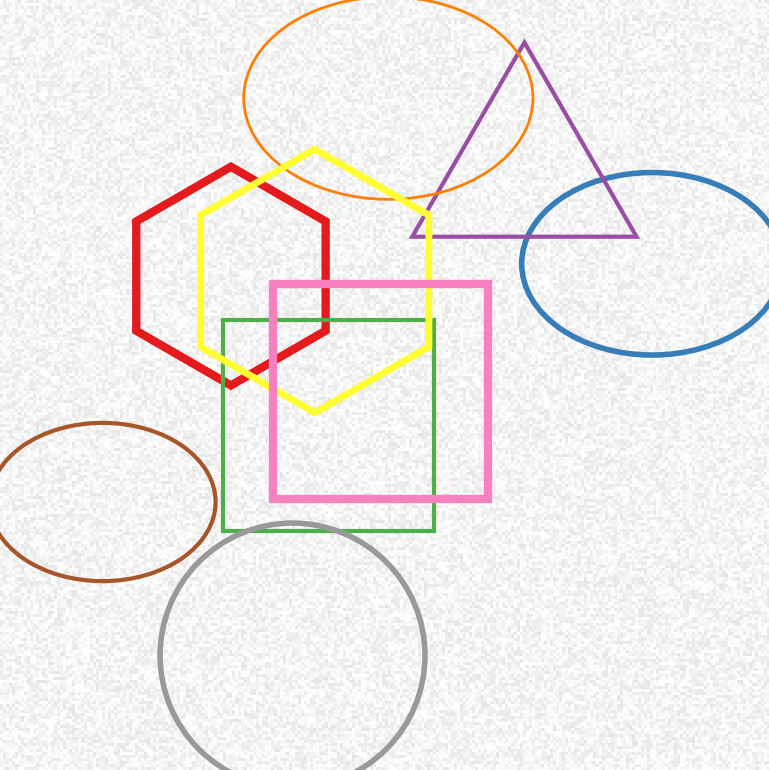[{"shape": "hexagon", "thickness": 3, "radius": 0.71, "center": [0.3, 0.641]}, {"shape": "oval", "thickness": 2, "radius": 0.85, "center": [0.847, 0.657]}, {"shape": "square", "thickness": 1.5, "radius": 0.69, "center": [0.427, 0.447]}, {"shape": "triangle", "thickness": 1.5, "radius": 0.84, "center": [0.681, 0.777]}, {"shape": "oval", "thickness": 1, "radius": 0.94, "center": [0.504, 0.873]}, {"shape": "hexagon", "thickness": 2.5, "radius": 0.86, "center": [0.409, 0.635]}, {"shape": "oval", "thickness": 1.5, "radius": 0.73, "center": [0.133, 0.348]}, {"shape": "square", "thickness": 3, "radius": 0.7, "center": [0.494, 0.492]}, {"shape": "circle", "thickness": 2, "radius": 0.86, "center": [0.38, 0.149]}]